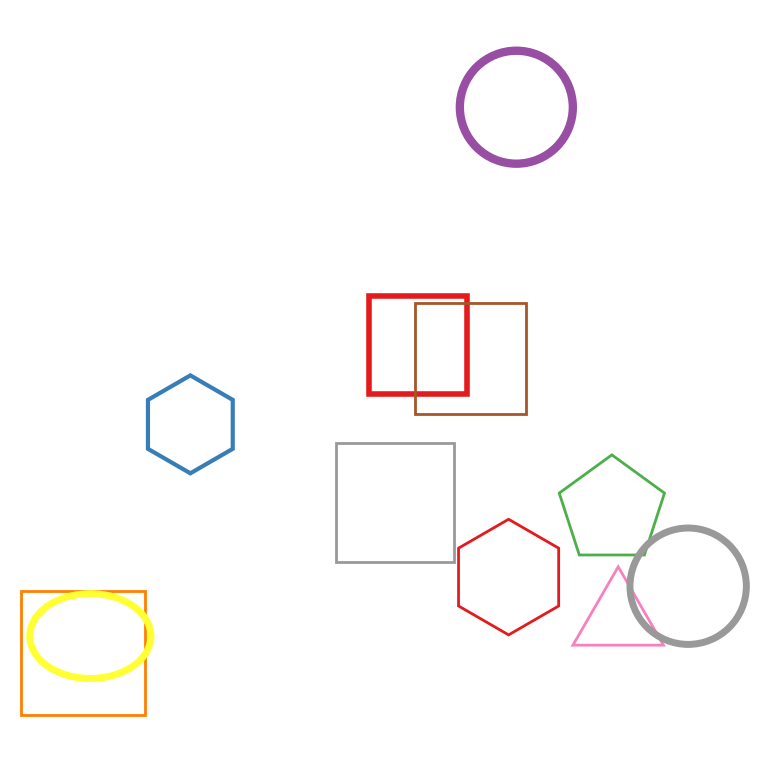[{"shape": "hexagon", "thickness": 1, "radius": 0.38, "center": [0.661, 0.251]}, {"shape": "square", "thickness": 2, "radius": 0.32, "center": [0.543, 0.552]}, {"shape": "hexagon", "thickness": 1.5, "radius": 0.32, "center": [0.247, 0.449]}, {"shape": "pentagon", "thickness": 1, "radius": 0.36, "center": [0.795, 0.337]}, {"shape": "circle", "thickness": 3, "radius": 0.37, "center": [0.671, 0.861]}, {"shape": "square", "thickness": 1, "radius": 0.4, "center": [0.108, 0.152]}, {"shape": "oval", "thickness": 2.5, "radius": 0.39, "center": [0.117, 0.174]}, {"shape": "square", "thickness": 1, "radius": 0.36, "center": [0.611, 0.535]}, {"shape": "triangle", "thickness": 1, "radius": 0.34, "center": [0.803, 0.196]}, {"shape": "circle", "thickness": 2.5, "radius": 0.38, "center": [0.894, 0.239]}, {"shape": "square", "thickness": 1, "radius": 0.39, "center": [0.513, 0.348]}]